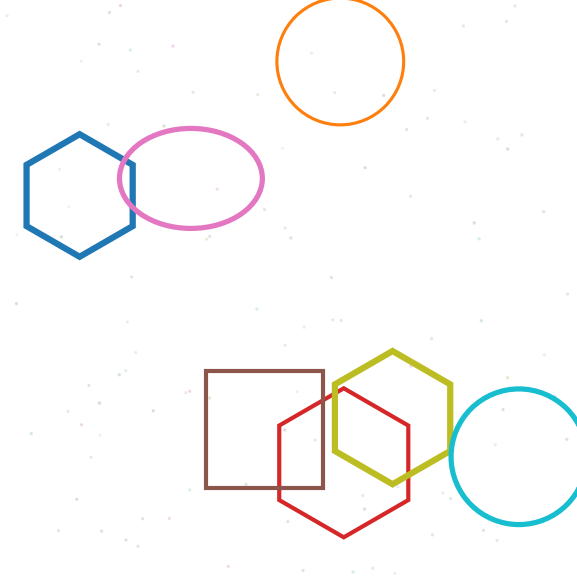[{"shape": "hexagon", "thickness": 3, "radius": 0.53, "center": [0.138, 0.661]}, {"shape": "circle", "thickness": 1.5, "radius": 0.55, "center": [0.589, 0.893]}, {"shape": "hexagon", "thickness": 2, "radius": 0.65, "center": [0.595, 0.198]}, {"shape": "square", "thickness": 2, "radius": 0.5, "center": [0.458, 0.256]}, {"shape": "oval", "thickness": 2.5, "radius": 0.62, "center": [0.331, 0.69]}, {"shape": "hexagon", "thickness": 3, "radius": 0.58, "center": [0.68, 0.276]}, {"shape": "circle", "thickness": 2.5, "radius": 0.59, "center": [0.899, 0.208]}]